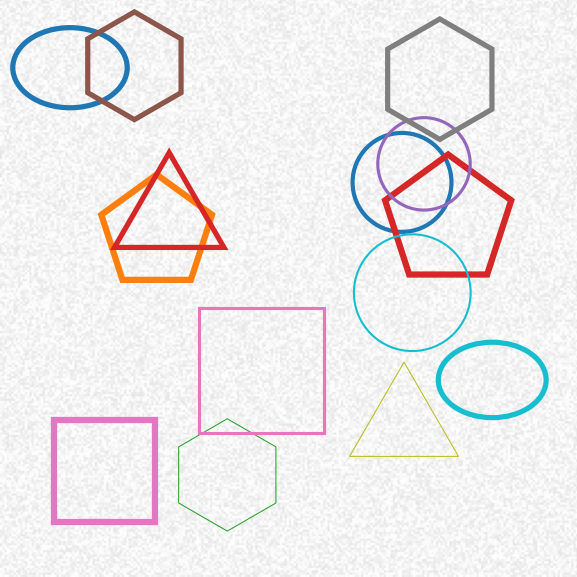[{"shape": "circle", "thickness": 2, "radius": 0.43, "center": [0.696, 0.683]}, {"shape": "oval", "thickness": 2.5, "radius": 0.5, "center": [0.121, 0.882]}, {"shape": "pentagon", "thickness": 3, "radius": 0.5, "center": [0.271, 0.596]}, {"shape": "hexagon", "thickness": 0.5, "radius": 0.49, "center": [0.394, 0.177]}, {"shape": "pentagon", "thickness": 3, "radius": 0.57, "center": [0.776, 0.617]}, {"shape": "triangle", "thickness": 2.5, "radius": 0.55, "center": [0.293, 0.625]}, {"shape": "circle", "thickness": 1.5, "radius": 0.4, "center": [0.734, 0.715]}, {"shape": "hexagon", "thickness": 2.5, "radius": 0.47, "center": [0.233, 0.885]}, {"shape": "square", "thickness": 3, "radius": 0.44, "center": [0.182, 0.183]}, {"shape": "square", "thickness": 1.5, "radius": 0.54, "center": [0.453, 0.358]}, {"shape": "hexagon", "thickness": 2.5, "radius": 0.52, "center": [0.762, 0.862]}, {"shape": "triangle", "thickness": 0.5, "radius": 0.54, "center": [0.7, 0.263]}, {"shape": "circle", "thickness": 1, "radius": 0.51, "center": [0.714, 0.492]}, {"shape": "oval", "thickness": 2.5, "radius": 0.47, "center": [0.852, 0.341]}]